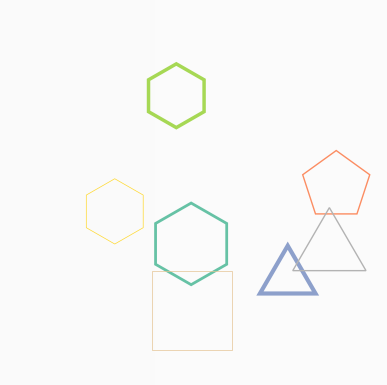[{"shape": "hexagon", "thickness": 2, "radius": 0.53, "center": [0.493, 0.367]}, {"shape": "pentagon", "thickness": 1, "radius": 0.45, "center": [0.868, 0.518]}, {"shape": "triangle", "thickness": 3, "radius": 0.41, "center": [0.743, 0.279]}, {"shape": "hexagon", "thickness": 2.5, "radius": 0.41, "center": [0.455, 0.751]}, {"shape": "hexagon", "thickness": 0.5, "radius": 0.42, "center": [0.296, 0.451]}, {"shape": "square", "thickness": 0.5, "radius": 0.52, "center": [0.495, 0.193]}, {"shape": "triangle", "thickness": 1, "radius": 0.55, "center": [0.85, 0.352]}]